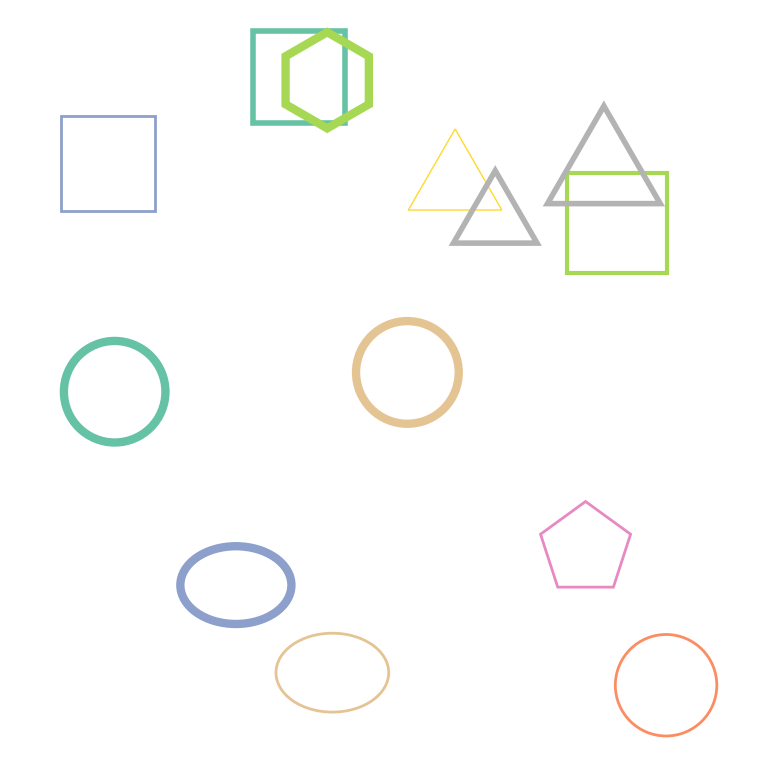[{"shape": "circle", "thickness": 3, "radius": 0.33, "center": [0.149, 0.491]}, {"shape": "square", "thickness": 2, "radius": 0.3, "center": [0.388, 0.9]}, {"shape": "circle", "thickness": 1, "radius": 0.33, "center": [0.865, 0.11]}, {"shape": "square", "thickness": 1, "radius": 0.31, "center": [0.141, 0.788]}, {"shape": "oval", "thickness": 3, "radius": 0.36, "center": [0.306, 0.24]}, {"shape": "pentagon", "thickness": 1, "radius": 0.31, "center": [0.76, 0.287]}, {"shape": "square", "thickness": 1.5, "radius": 0.33, "center": [0.801, 0.71]}, {"shape": "hexagon", "thickness": 3, "radius": 0.31, "center": [0.425, 0.896]}, {"shape": "triangle", "thickness": 0.5, "radius": 0.35, "center": [0.591, 0.762]}, {"shape": "oval", "thickness": 1, "radius": 0.37, "center": [0.432, 0.126]}, {"shape": "circle", "thickness": 3, "radius": 0.33, "center": [0.529, 0.516]}, {"shape": "triangle", "thickness": 2, "radius": 0.42, "center": [0.784, 0.778]}, {"shape": "triangle", "thickness": 2, "radius": 0.31, "center": [0.643, 0.716]}]